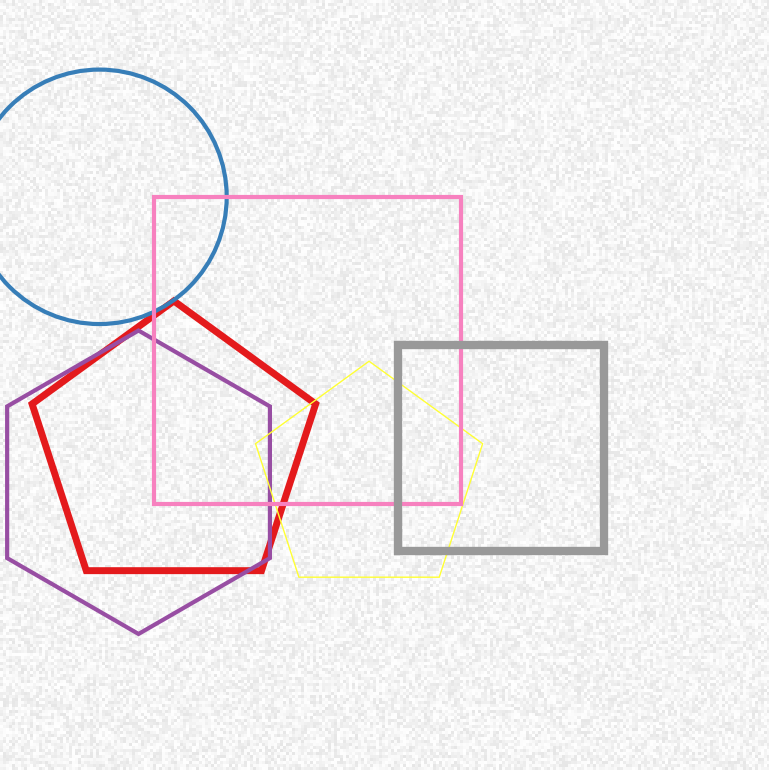[{"shape": "pentagon", "thickness": 2.5, "radius": 0.97, "center": [0.226, 0.416]}, {"shape": "circle", "thickness": 1.5, "radius": 0.83, "center": [0.129, 0.744]}, {"shape": "hexagon", "thickness": 1.5, "radius": 0.99, "center": [0.18, 0.374]}, {"shape": "pentagon", "thickness": 0.5, "radius": 0.78, "center": [0.479, 0.376]}, {"shape": "square", "thickness": 1.5, "radius": 1.0, "center": [0.399, 0.545]}, {"shape": "square", "thickness": 3, "radius": 0.67, "center": [0.65, 0.419]}]